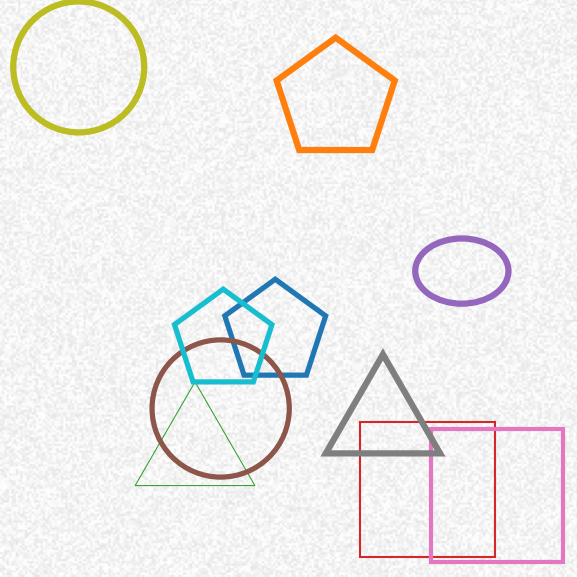[{"shape": "pentagon", "thickness": 2.5, "radius": 0.46, "center": [0.477, 0.424]}, {"shape": "pentagon", "thickness": 3, "radius": 0.54, "center": [0.581, 0.826]}, {"shape": "triangle", "thickness": 0.5, "radius": 0.6, "center": [0.338, 0.218]}, {"shape": "square", "thickness": 1, "radius": 0.59, "center": [0.74, 0.152]}, {"shape": "oval", "thickness": 3, "radius": 0.4, "center": [0.8, 0.53]}, {"shape": "circle", "thickness": 2.5, "radius": 0.59, "center": [0.382, 0.292]}, {"shape": "square", "thickness": 2, "radius": 0.57, "center": [0.861, 0.141]}, {"shape": "triangle", "thickness": 3, "radius": 0.57, "center": [0.663, 0.271]}, {"shape": "circle", "thickness": 3, "radius": 0.57, "center": [0.136, 0.883]}, {"shape": "pentagon", "thickness": 2.5, "radius": 0.44, "center": [0.387, 0.41]}]